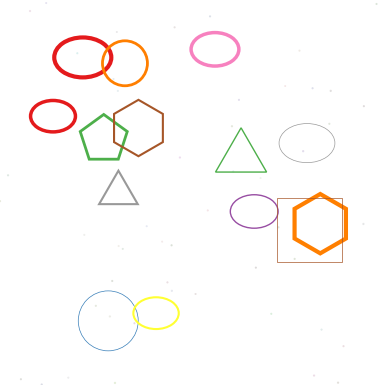[{"shape": "oval", "thickness": 3, "radius": 0.37, "center": [0.215, 0.851]}, {"shape": "oval", "thickness": 2.5, "radius": 0.29, "center": [0.138, 0.698]}, {"shape": "circle", "thickness": 0.5, "radius": 0.39, "center": [0.281, 0.167]}, {"shape": "pentagon", "thickness": 2, "radius": 0.32, "center": [0.269, 0.638]}, {"shape": "triangle", "thickness": 1, "radius": 0.38, "center": [0.626, 0.591]}, {"shape": "oval", "thickness": 1, "radius": 0.31, "center": [0.66, 0.451]}, {"shape": "circle", "thickness": 2, "radius": 0.29, "center": [0.325, 0.836]}, {"shape": "hexagon", "thickness": 3, "radius": 0.39, "center": [0.832, 0.419]}, {"shape": "oval", "thickness": 1.5, "radius": 0.29, "center": [0.405, 0.187]}, {"shape": "square", "thickness": 0.5, "radius": 0.42, "center": [0.803, 0.403]}, {"shape": "hexagon", "thickness": 1.5, "radius": 0.37, "center": [0.36, 0.667]}, {"shape": "oval", "thickness": 2.5, "radius": 0.31, "center": [0.558, 0.872]}, {"shape": "triangle", "thickness": 1.5, "radius": 0.29, "center": [0.308, 0.499]}, {"shape": "oval", "thickness": 0.5, "radius": 0.36, "center": [0.797, 0.628]}]